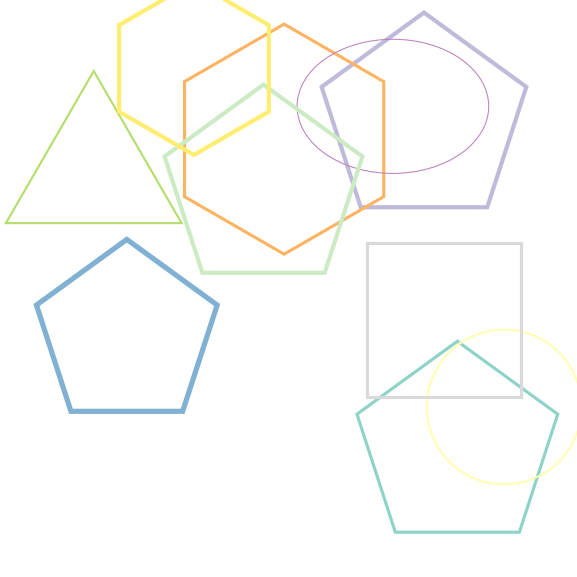[{"shape": "pentagon", "thickness": 1.5, "radius": 0.91, "center": [0.792, 0.225]}, {"shape": "circle", "thickness": 1, "radius": 0.67, "center": [0.873, 0.294]}, {"shape": "pentagon", "thickness": 2, "radius": 0.93, "center": [0.734, 0.791]}, {"shape": "pentagon", "thickness": 2.5, "radius": 0.82, "center": [0.22, 0.42]}, {"shape": "hexagon", "thickness": 1.5, "radius": 1.0, "center": [0.492, 0.758]}, {"shape": "triangle", "thickness": 1, "radius": 0.88, "center": [0.162, 0.701]}, {"shape": "square", "thickness": 1.5, "radius": 0.67, "center": [0.768, 0.445]}, {"shape": "oval", "thickness": 0.5, "radius": 0.83, "center": [0.68, 0.815]}, {"shape": "pentagon", "thickness": 2, "radius": 0.9, "center": [0.456, 0.672]}, {"shape": "hexagon", "thickness": 2, "radius": 0.75, "center": [0.336, 0.881]}]